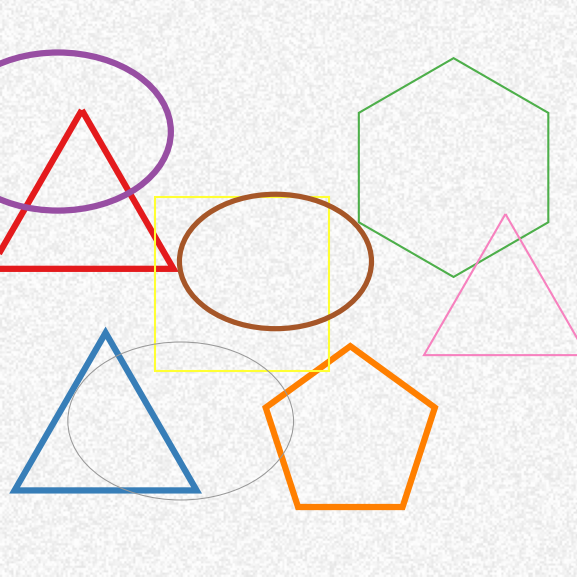[{"shape": "triangle", "thickness": 3, "radius": 0.92, "center": [0.142, 0.625]}, {"shape": "triangle", "thickness": 3, "radius": 0.91, "center": [0.183, 0.241]}, {"shape": "hexagon", "thickness": 1, "radius": 0.95, "center": [0.785, 0.709]}, {"shape": "oval", "thickness": 3, "radius": 0.98, "center": [0.1, 0.771]}, {"shape": "pentagon", "thickness": 3, "radius": 0.77, "center": [0.607, 0.246]}, {"shape": "square", "thickness": 1, "radius": 0.75, "center": [0.419, 0.507]}, {"shape": "oval", "thickness": 2.5, "radius": 0.83, "center": [0.477, 0.546]}, {"shape": "triangle", "thickness": 1, "radius": 0.81, "center": [0.875, 0.466]}, {"shape": "oval", "thickness": 0.5, "radius": 0.98, "center": [0.313, 0.27]}]